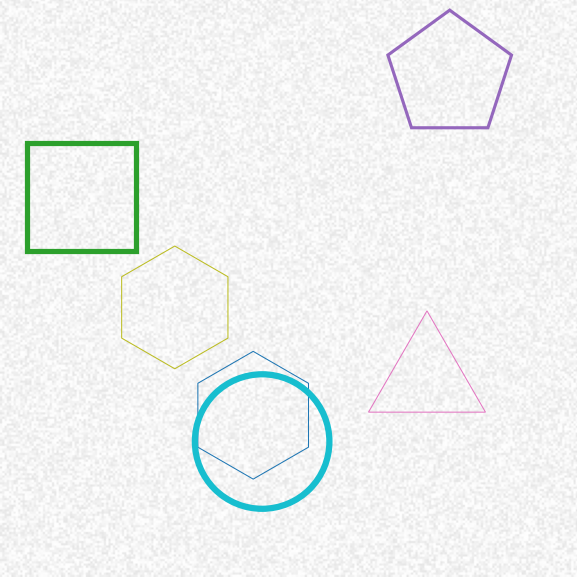[{"shape": "hexagon", "thickness": 0.5, "radius": 0.55, "center": [0.438, 0.28]}, {"shape": "square", "thickness": 2.5, "radius": 0.47, "center": [0.141, 0.658]}, {"shape": "pentagon", "thickness": 1.5, "radius": 0.56, "center": [0.779, 0.869]}, {"shape": "triangle", "thickness": 0.5, "radius": 0.58, "center": [0.739, 0.344]}, {"shape": "hexagon", "thickness": 0.5, "radius": 0.53, "center": [0.303, 0.467]}, {"shape": "circle", "thickness": 3, "radius": 0.58, "center": [0.454, 0.235]}]